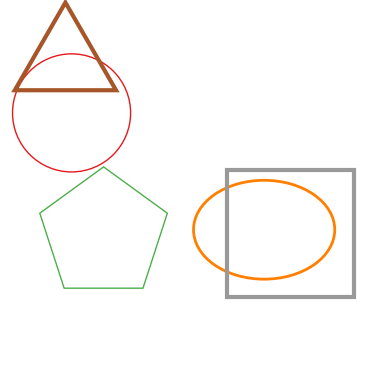[{"shape": "circle", "thickness": 1, "radius": 0.77, "center": [0.186, 0.707]}, {"shape": "pentagon", "thickness": 1, "radius": 0.87, "center": [0.269, 0.392]}, {"shape": "oval", "thickness": 2, "radius": 0.92, "center": [0.686, 0.403]}, {"shape": "triangle", "thickness": 3, "radius": 0.76, "center": [0.17, 0.842]}, {"shape": "square", "thickness": 3, "radius": 0.82, "center": [0.755, 0.393]}]